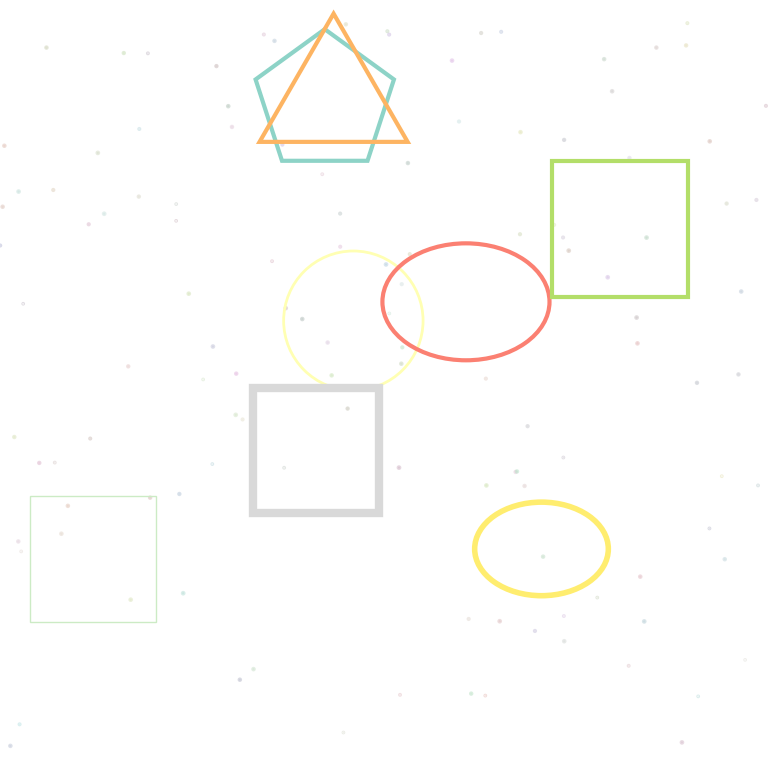[{"shape": "pentagon", "thickness": 1.5, "radius": 0.47, "center": [0.422, 0.868]}, {"shape": "circle", "thickness": 1, "radius": 0.45, "center": [0.459, 0.583]}, {"shape": "oval", "thickness": 1.5, "radius": 0.54, "center": [0.605, 0.608]}, {"shape": "triangle", "thickness": 1.5, "radius": 0.56, "center": [0.433, 0.871]}, {"shape": "square", "thickness": 1.5, "radius": 0.44, "center": [0.805, 0.703]}, {"shape": "square", "thickness": 3, "radius": 0.41, "center": [0.411, 0.415]}, {"shape": "square", "thickness": 0.5, "radius": 0.41, "center": [0.121, 0.274]}, {"shape": "oval", "thickness": 2, "radius": 0.43, "center": [0.703, 0.287]}]